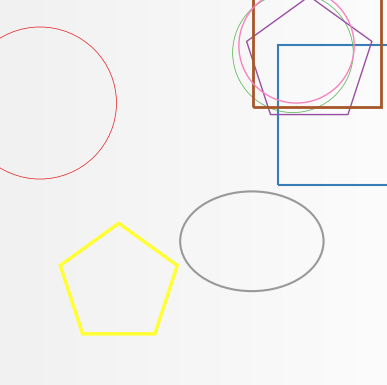[{"shape": "circle", "thickness": 0.5, "radius": 0.99, "center": [0.103, 0.732]}, {"shape": "square", "thickness": 1.5, "radius": 0.91, "center": [0.899, 0.7]}, {"shape": "circle", "thickness": 0.5, "radius": 0.78, "center": [0.756, 0.863]}, {"shape": "pentagon", "thickness": 1, "radius": 0.85, "center": [0.798, 0.84]}, {"shape": "pentagon", "thickness": 2.5, "radius": 0.79, "center": [0.306, 0.261]}, {"shape": "square", "thickness": 2, "radius": 0.82, "center": [0.819, 0.886]}, {"shape": "circle", "thickness": 1, "radius": 0.74, "center": [0.765, 0.881]}, {"shape": "oval", "thickness": 1.5, "radius": 0.93, "center": [0.65, 0.373]}]